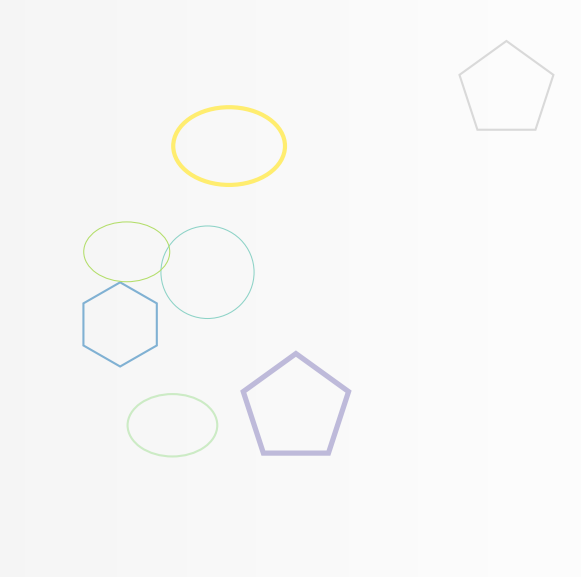[{"shape": "circle", "thickness": 0.5, "radius": 0.4, "center": [0.357, 0.528]}, {"shape": "pentagon", "thickness": 2.5, "radius": 0.48, "center": [0.509, 0.292]}, {"shape": "hexagon", "thickness": 1, "radius": 0.36, "center": [0.207, 0.437]}, {"shape": "oval", "thickness": 0.5, "radius": 0.37, "center": [0.218, 0.563]}, {"shape": "pentagon", "thickness": 1, "radius": 0.42, "center": [0.871, 0.843]}, {"shape": "oval", "thickness": 1, "radius": 0.39, "center": [0.297, 0.263]}, {"shape": "oval", "thickness": 2, "radius": 0.48, "center": [0.394, 0.746]}]